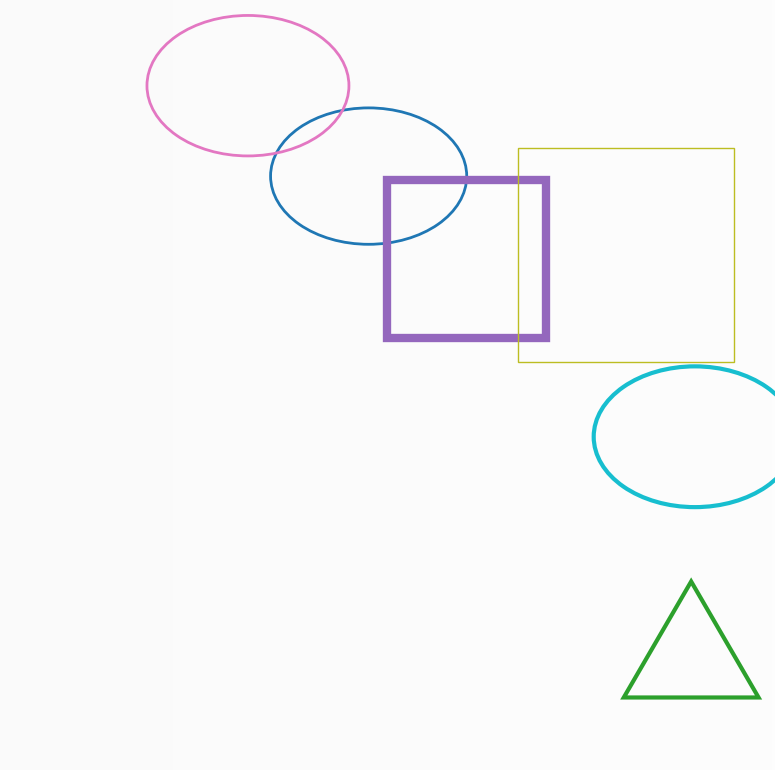[{"shape": "oval", "thickness": 1, "radius": 0.63, "center": [0.476, 0.771]}, {"shape": "triangle", "thickness": 1.5, "radius": 0.5, "center": [0.892, 0.144]}, {"shape": "square", "thickness": 3, "radius": 0.51, "center": [0.602, 0.664]}, {"shape": "oval", "thickness": 1, "radius": 0.65, "center": [0.32, 0.889]}, {"shape": "square", "thickness": 0.5, "radius": 0.7, "center": [0.808, 0.669]}, {"shape": "oval", "thickness": 1.5, "radius": 0.65, "center": [0.897, 0.433]}]